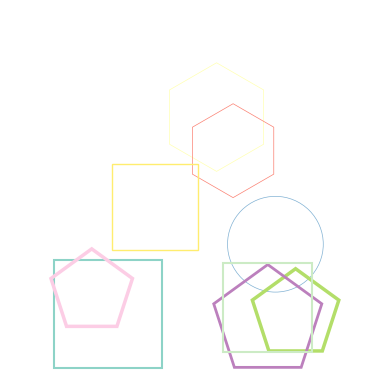[{"shape": "square", "thickness": 1.5, "radius": 0.7, "center": [0.28, 0.183]}, {"shape": "hexagon", "thickness": 0.5, "radius": 0.71, "center": [0.563, 0.696]}, {"shape": "hexagon", "thickness": 0.5, "radius": 0.61, "center": [0.605, 0.609]}, {"shape": "circle", "thickness": 0.5, "radius": 0.62, "center": [0.715, 0.366]}, {"shape": "pentagon", "thickness": 2.5, "radius": 0.59, "center": [0.768, 0.184]}, {"shape": "pentagon", "thickness": 2.5, "radius": 0.56, "center": [0.238, 0.242]}, {"shape": "pentagon", "thickness": 2, "radius": 0.74, "center": [0.696, 0.165]}, {"shape": "square", "thickness": 1.5, "radius": 0.58, "center": [0.695, 0.202]}, {"shape": "square", "thickness": 1, "radius": 0.56, "center": [0.402, 0.463]}]